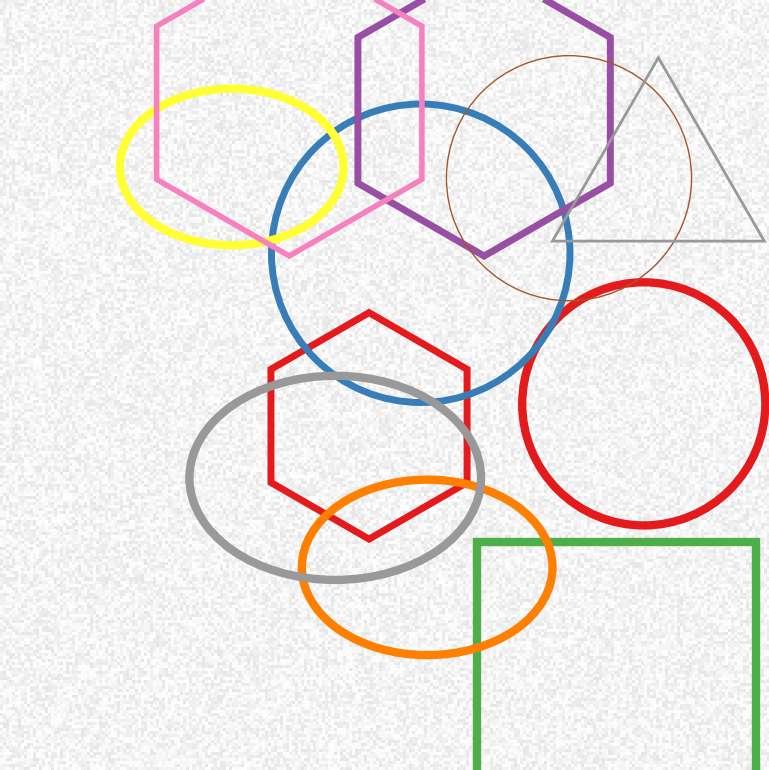[{"shape": "hexagon", "thickness": 2.5, "radius": 0.74, "center": [0.479, 0.447]}, {"shape": "circle", "thickness": 3, "radius": 0.79, "center": [0.836, 0.476]}, {"shape": "circle", "thickness": 2.5, "radius": 0.97, "center": [0.546, 0.671]}, {"shape": "square", "thickness": 3, "radius": 0.91, "center": [0.8, 0.115]}, {"shape": "hexagon", "thickness": 2.5, "radius": 0.95, "center": [0.629, 0.857]}, {"shape": "oval", "thickness": 3, "radius": 0.81, "center": [0.555, 0.263]}, {"shape": "oval", "thickness": 3, "radius": 0.73, "center": [0.301, 0.783]}, {"shape": "circle", "thickness": 0.5, "radius": 0.8, "center": [0.739, 0.769]}, {"shape": "hexagon", "thickness": 2, "radius": 0.99, "center": [0.376, 0.867]}, {"shape": "oval", "thickness": 3, "radius": 0.95, "center": [0.435, 0.379]}, {"shape": "triangle", "thickness": 1, "radius": 0.79, "center": [0.855, 0.766]}]